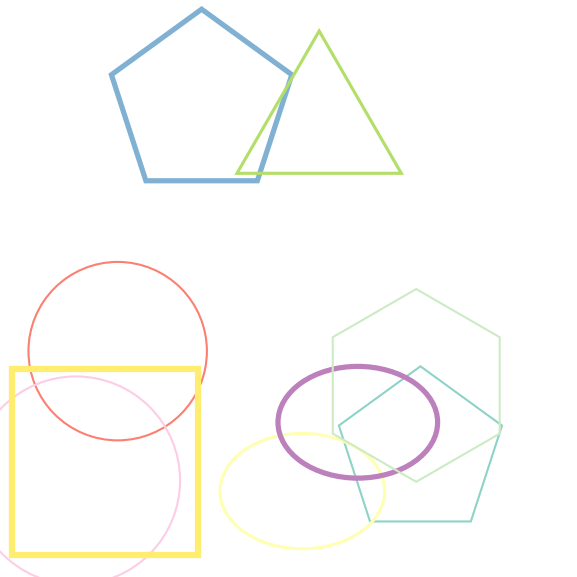[{"shape": "pentagon", "thickness": 1, "radius": 0.74, "center": [0.728, 0.216]}, {"shape": "oval", "thickness": 1.5, "radius": 0.71, "center": [0.524, 0.149]}, {"shape": "circle", "thickness": 1, "radius": 0.77, "center": [0.204, 0.391]}, {"shape": "pentagon", "thickness": 2.5, "radius": 0.82, "center": [0.349, 0.819]}, {"shape": "triangle", "thickness": 1.5, "radius": 0.82, "center": [0.553, 0.781]}, {"shape": "circle", "thickness": 1, "radius": 0.9, "center": [0.132, 0.167]}, {"shape": "oval", "thickness": 2.5, "radius": 0.69, "center": [0.62, 0.268]}, {"shape": "hexagon", "thickness": 1, "radius": 0.83, "center": [0.721, 0.332]}, {"shape": "square", "thickness": 3, "radius": 0.8, "center": [0.182, 0.2]}]